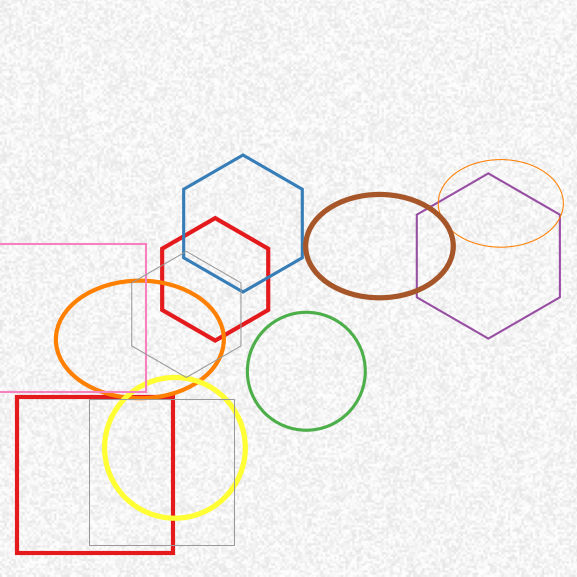[{"shape": "square", "thickness": 2, "radius": 0.67, "center": [0.164, 0.177]}, {"shape": "hexagon", "thickness": 2, "radius": 0.53, "center": [0.373, 0.515]}, {"shape": "hexagon", "thickness": 1.5, "radius": 0.59, "center": [0.421, 0.612]}, {"shape": "circle", "thickness": 1.5, "radius": 0.51, "center": [0.53, 0.356]}, {"shape": "hexagon", "thickness": 1, "radius": 0.72, "center": [0.846, 0.556]}, {"shape": "oval", "thickness": 0.5, "radius": 0.54, "center": [0.867, 0.647]}, {"shape": "oval", "thickness": 2, "radius": 0.73, "center": [0.242, 0.411]}, {"shape": "circle", "thickness": 2.5, "radius": 0.61, "center": [0.303, 0.224]}, {"shape": "oval", "thickness": 2.5, "radius": 0.64, "center": [0.657, 0.573]}, {"shape": "square", "thickness": 1, "radius": 0.64, "center": [0.125, 0.449]}, {"shape": "square", "thickness": 0.5, "radius": 0.63, "center": [0.28, 0.182]}, {"shape": "hexagon", "thickness": 0.5, "radius": 0.55, "center": [0.323, 0.455]}]